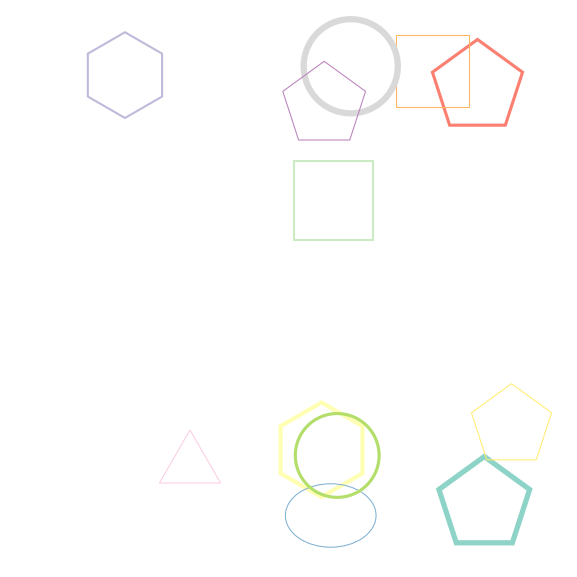[{"shape": "pentagon", "thickness": 2.5, "radius": 0.41, "center": [0.839, 0.126]}, {"shape": "hexagon", "thickness": 2, "radius": 0.41, "center": [0.557, 0.22]}, {"shape": "hexagon", "thickness": 1, "radius": 0.37, "center": [0.216, 0.869]}, {"shape": "pentagon", "thickness": 1.5, "radius": 0.41, "center": [0.827, 0.849]}, {"shape": "oval", "thickness": 0.5, "radius": 0.39, "center": [0.573, 0.107]}, {"shape": "square", "thickness": 0.5, "radius": 0.31, "center": [0.749, 0.876]}, {"shape": "circle", "thickness": 1.5, "radius": 0.36, "center": [0.584, 0.21]}, {"shape": "triangle", "thickness": 0.5, "radius": 0.31, "center": [0.329, 0.193]}, {"shape": "circle", "thickness": 3, "radius": 0.41, "center": [0.607, 0.884]}, {"shape": "pentagon", "thickness": 0.5, "radius": 0.38, "center": [0.561, 0.818]}, {"shape": "square", "thickness": 1, "radius": 0.34, "center": [0.577, 0.652]}, {"shape": "pentagon", "thickness": 0.5, "radius": 0.36, "center": [0.886, 0.262]}]